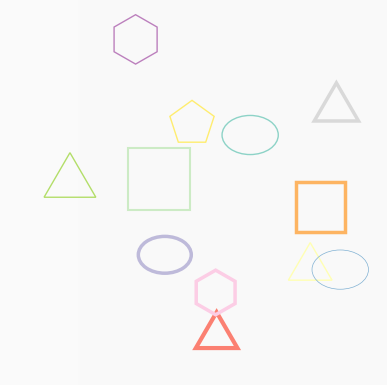[{"shape": "oval", "thickness": 1, "radius": 0.36, "center": [0.646, 0.649]}, {"shape": "triangle", "thickness": 1, "radius": 0.33, "center": [0.801, 0.305]}, {"shape": "oval", "thickness": 2.5, "radius": 0.34, "center": [0.425, 0.338]}, {"shape": "triangle", "thickness": 3, "radius": 0.31, "center": [0.559, 0.127]}, {"shape": "oval", "thickness": 0.5, "radius": 0.36, "center": [0.878, 0.3]}, {"shape": "square", "thickness": 2.5, "radius": 0.32, "center": [0.827, 0.462]}, {"shape": "triangle", "thickness": 1, "radius": 0.39, "center": [0.181, 0.526]}, {"shape": "hexagon", "thickness": 2.5, "radius": 0.29, "center": [0.557, 0.24]}, {"shape": "triangle", "thickness": 2.5, "radius": 0.33, "center": [0.868, 0.719]}, {"shape": "hexagon", "thickness": 1, "radius": 0.32, "center": [0.35, 0.898]}, {"shape": "square", "thickness": 1.5, "radius": 0.4, "center": [0.41, 0.535]}, {"shape": "pentagon", "thickness": 1, "radius": 0.3, "center": [0.496, 0.679]}]